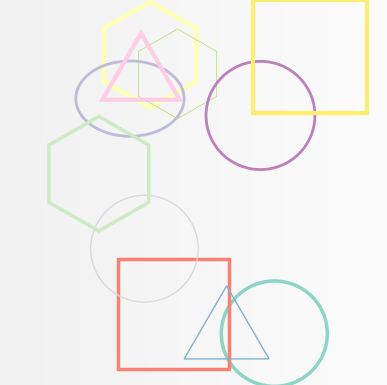[{"shape": "circle", "thickness": 2.5, "radius": 0.68, "center": [0.708, 0.133]}, {"shape": "hexagon", "thickness": 3, "radius": 0.69, "center": [0.387, 0.858]}, {"shape": "oval", "thickness": 2, "radius": 0.7, "center": [0.335, 0.744]}, {"shape": "square", "thickness": 2.5, "radius": 0.71, "center": [0.448, 0.184]}, {"shape": "triangle", "thickness": 1, "radius": 0.63, "center": [0.585, 0.131]}, {"shape": "hexagon", "thickness": 0.5, "radius": 0.58, "center": [0.458, 0.808]}, {"shape": "triangle", "thickness": 3, "radius": 0.58, "center": [0.364, 0.799]}, {"shape": "circle", "thickness": 1, "radius": 0.69, "center": [0.373, 0.354]}, {"shape": "circle", "thickness": 2, "radius": 0.7, "center": [0.672, 0.7]}, {"shape": "hexagon", "thickness": 2.5, "radius": 0.74, "center": [0.255, 0.549]}, {"shape": "square", "thickness": 3, "radius": 0.73, "center": [0.8, 0.853]}]